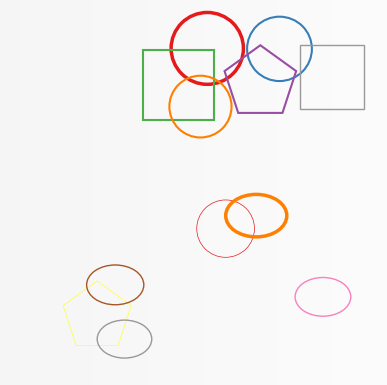[{"shape": "circle", "thickness": 0.5, "radius": 0.37, "center": [0.582, 0.406]}, {"shape": "circle", "thickness": 2.5, "radius": 0.47, "center": [0.535, 0.874]}, {"shape": "circle", "thickness": 1.5, "radius": 0.42, "center": [0.721, 0.873]}, {"shape": "square", "thickness": 1.5, "radius": 0.45, "center": [0.461, 0.779]}, {"shape": "pentagon", "thickness": 1.5, "radius": 0.49, "center": [0.672, 0.785]}, {"shape": "oval", "thickness": 2.5, "radius": 0.39, "center": [0.661, 0.44]}, {"shape": "circle", "thickness": 1.5, "radius": 0.4, "center": [0.517, 0.723]}, {"shape": "pentagon", "thickness": 0.5, "radius": 0.46, "center": [0.251, 0.178]}, {"shape": "oval", "thickness": 1, "radius": 0.37, "center": [0.297, 0.26]}, {"shape": "oval", "thickness": 1, "radius": 0.36, "center": [0.833, 0.229]}, {"shape": "square", "thickness": 1, "radius": 0.41, "center": [0.856, 0.8]}, {"shape": "oval", "thickness": 1, "radius": 0.35, "center": [0.321, 0.119]}]